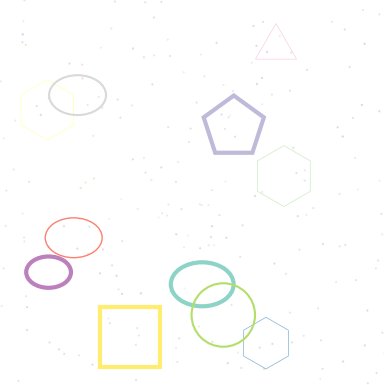[{"shape": "oval", "thickness": 3, "radius": 0.41, "center": [0.525, 0.262]}, {"shape": "hexagon", "thickness": 0.5, "radius": 0.39, "center": [0.123, 0.715]}, {"shape": "pentagon", "thickness": 3, "radius": 0.41, "center": [0.607, 0.67]}, {"shape": "oval", "thickness": 1, "radius": 0.37, "center": [0.191, 0.382]}, {"shape": "hexagon", "thickness": 0.5, "radius": 0.34, "center": [0.691, 0.109]}, {"shape": "circle", "thickness": 1.5, "radius": 0.41, "center": [0.58, 0.182]}, {"shape": "triangle", "thickness": 0.5, "radius": 0.31, "center": [0.717, 0.877]}, {"shape": "oval", "thickness": 1.5, "radius": 0.37, "center": [0.201, 0.753]}, {"shape": "oval", "thickness": 3, "radius": 0.29, "center": [0.126, 0.293]}, {"shape": "hexagon", "thickness": 0.5, "radius": 0.4, "center": [0.737, 0.543]}, {"shape": "square", "thickness": 3, "radius": 0.39, "center": [0.338, 0.124]}]